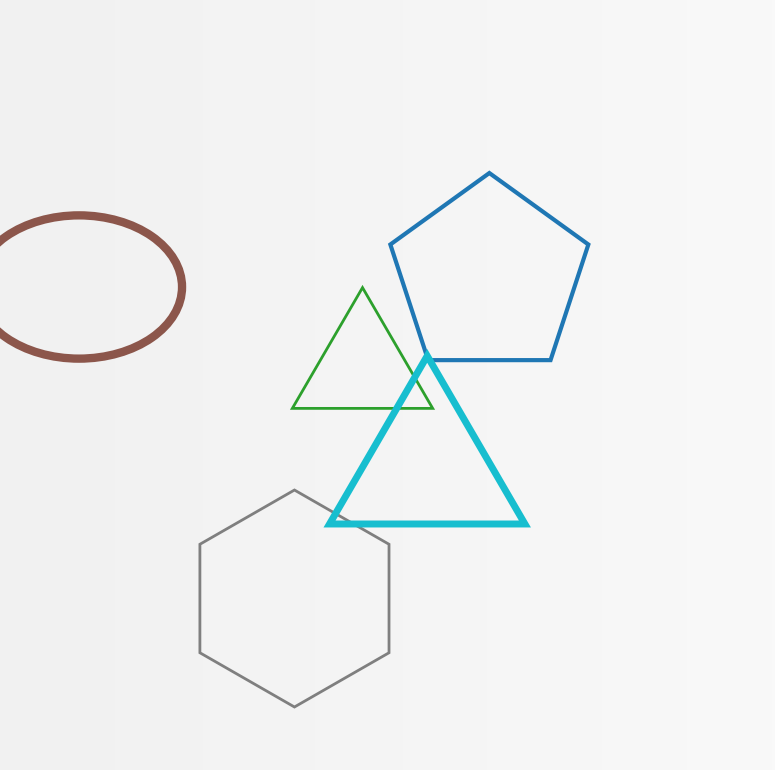[{"shape": "pentagon", "thickness": 1.5, "radius": 0.67, "center": [0.631, 0.641]}, {"shape": "triangle", "thickness": 1, "radius": 0.52, "center": [0.468, 0.522]}, {"shape": "oval", "thickness": 3, "radius": 0.66, "center": [0.102, 0.627]}, {"shape": "hexagon", "thickness": 1, "radius": 0.7, "center": [0.38, 0.223]}, {"shape": "triangle", "thickness": 2.5, "radius": 0.73, "center": [0.551, 0.392]}]